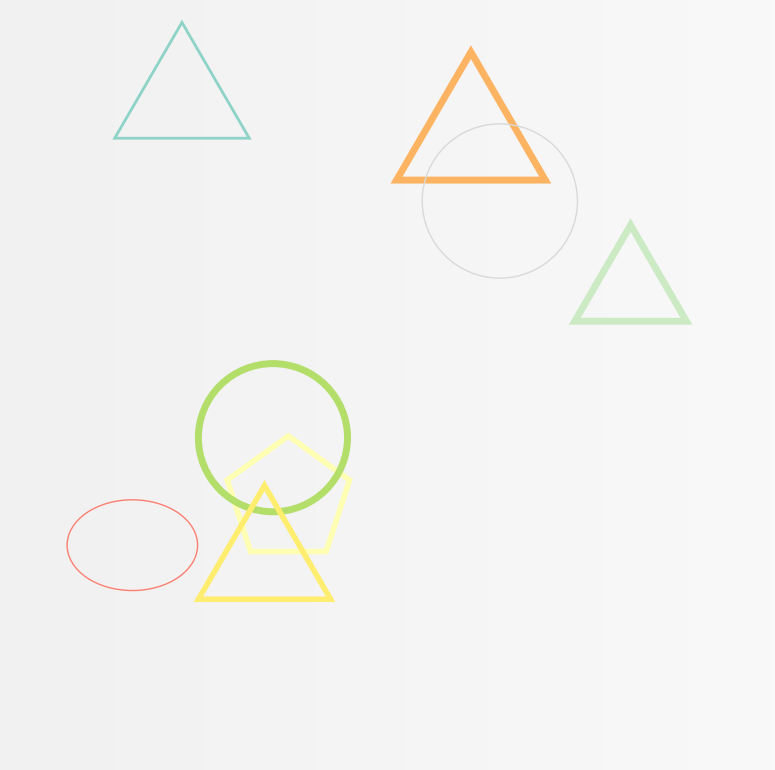[{"shape": "triangle", "thickness": 1, "radius": 0.5, "center": [0.235, 0.871]}, {"shape": "pentagon", "thickness": 2, "radius": 0.41, "center": [0.372, 0.351]}, {"shape": "oval", "thickness": 0.5, "radius": 0.42, "center": [0.171, 0.292]}, {"shape": "triangle", "thickness": 2.5, "radius": 0.55, "center": [0.608, 0.822]}, {"shape": "circle", "thickness": 2.5, "radius": 0.48, "center": [0.352, 0.432]}, {"shape": "circle", "thickness": 0.5, "radius": 0.5, "center": [0.645, 0.739]}, {"shape": "triangle", "thickness": 2.5, "radius": 0.42, "center": [0.814, 0.624]}, {"shape": "triangle", "thickness": 2, "radius": 0.49, "center": [0.341, 0.271]}]